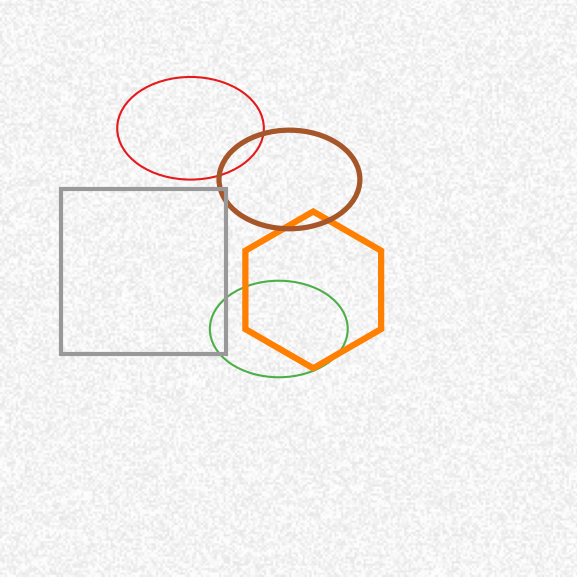[{"shape": "oval", "thickness": 1, "radius": 0.63, "center": [0.33, 0.777]}, {"shape": "oval", "thickness": 1, "radius": 0.6, "center": [0.483, 0.429]}, {"shape": "hexagon", "thickness": 3, "radius": 0.68, "center": [0.542, 0.497]}, {"shape": "oval", "thickness": 2.5, "radius": 0.61, "center": [0.501, 0.688]}, {"shape": "square", "thickness": 2, "radius": 0.71, "center": [0.249, 0.529]}]